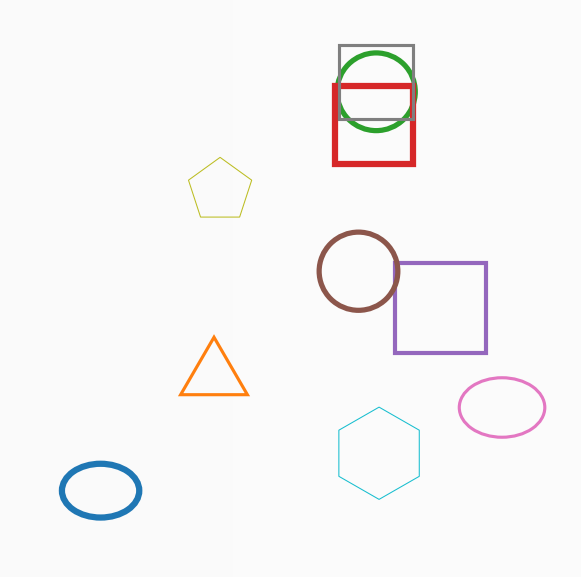[{"shape": "oval", "thickness": 3, "radius": 0.33, "center": [0.173, 0.15]}, {"shape": "triangle", "thickness": 1.5, "radius": 0.33, "center": [0.368, 0.349]}, {"shape": "circle", "thickness": 2.5, "radius": 0.34, "center": [0.647, 0.84]}, {"shape": "square", "thickness": 3, "radius": 0.34, "center": [0.643, 0.783]}, {"shape": "square", "thickness": 2, "radius": 0.39, "center": [0.758, 0.465]}, {"shape": "circle", "thickness": 2.5, "radius": 0.34, "center": [0.617, 0.529]}, {"shape": "oval", "thickness": 1.5, "radius": 0.37, "center": [0.864, 0.294]}, {"shape": "square", "thickness": 1.5, "radius": 0.32, "center": [0.647, 0.857]}, {"shape": "pentagon", "thickness": 0.5, "radius": 0.29, "center": [0.379, 0.669]}, {"shape": "hexagon", "thickness": 0.5, "radius": 0.4, "center": [0.652, 0.214]}]